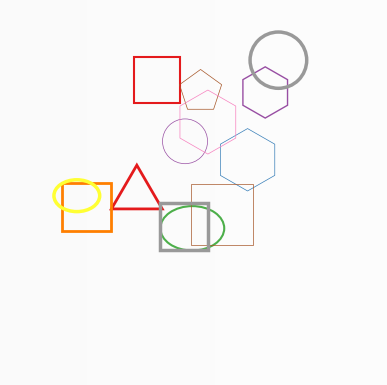[{"shape": "square", "thickness": 1.5, "radius": 0.3, "center": [0.406, 0.793]}, {"shape": "triangle", "thickness": 2, "radius": 0.38, "center": [0.353, 0.495]}, {"shape": "hexagon", "thickness": 0.5, "radius": 0.41, "center": [0.639, 0.585]}, {"shape": "oval", "thickness": 1.5, "radius": 0.41, "center": [0.496, 0.407]}, {"shape": "circle", "thickness": 0.5, "radius": 0.29, "center": [0.478, 0.633]}, {"shape": "hexagon", "thickness": 1, "radius": 0.33, "center": [0.684, 0.76]}, {"shape": "square", "thickness": 2, "radius": 0.31, "center": [0.222, 0.463]}, {"shape": "oval", "thickness": 2.5, "radius": 0.3, "center": [0.198, 0.492]}, {"shape": "pentagon", "thickness": 0.5, "radius": 0.29, "center": [0.518, 0.762]}, {"shape": "square", "thickness": 0.5, "radius": 0.4, "center": [0.573, 0.444]}, {"shape": "hexagon", "thickness": 0.5, "radius": 0.42, "center": [0.536, 0.683]}, {"shape": "square", "thickness": 2.5, "radius": 0.31, "center": [0.475, 0.412]}, {"shape": "circle", "thickness": 2.5, "radius": 0.37, "center": [0.718, 0.844]}]